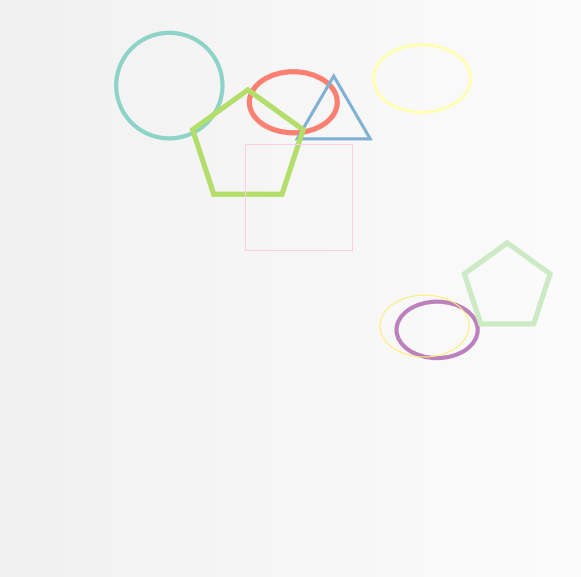[{"shape": "circle", "thickness": 2, "radius": 0.46, "center": [0.291, 0.851]}, {"shape": "oval", "thickness": 1.5, "radius": 0.42, "center": [0.726, 0.863]}, {"shape": "oval", "thickness": 2.5, "radius": 0.38, "center": [0.505, 0.822]}, {"shape": "triangle", "thickness": 1.5, "radius": 0.36, "center": [0.574, 0.795]}, {"shape": "pentagon", "thickness": 2.5, "radius": 0.5, "center": [0.426, 0.744]}, {"shape": "square", "thickness": 0.5, "radius": 0.46, "center": [0.513, 0.658]}, {"shape": "oval", "thickness": 2, "radius": 0.35, "center": [0.752, 0.428]}, {"shape": "pentagon", "thickness": 2.5, "radius": 0.39, "center": [0.873, 0.501]}, {"shape": "oval", "thickness": 0.5, "radius": 0.38, "center": [0.73, 0.435]}]